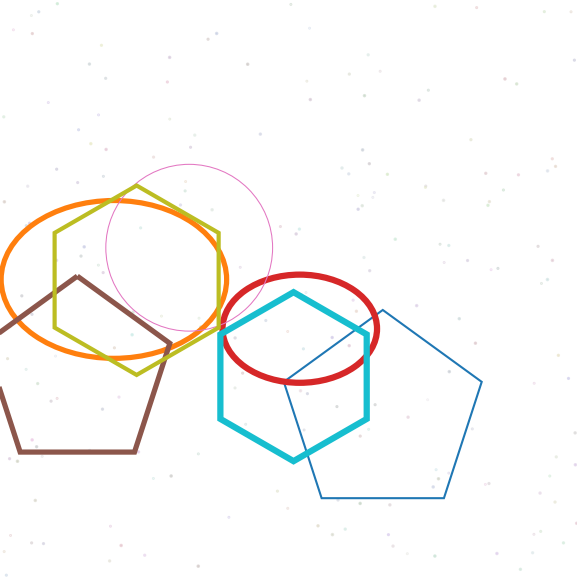[{"shape": "pentagon", "thickness": 1, "radius": 0.9, "center": [0.663, 0.282]}, {"shape": "oval", "thickness": 2.5, "radius": 0.98, "center": [0.197, 0.515]}, {"shape": "oval", "thickness": 3, "radius": 0.67, "center": [0.519, 0.43]}, {"shape": "pentagon", "thickness": 2.5, "radius": 0.84, "center": [0.134, 0.353]}, {"shape": "circle", "thickness": 0.5, "radius": 0.72, "center": [0.328, 0.57]}, {"shape": "hexagon", "thickness": 2, "radius": 0.82, "center": [0.237, 0.514]}, {"shape": "hexagon", "thickness": 3, "radius": 0.73, "center": [0.508, 0.347]}]